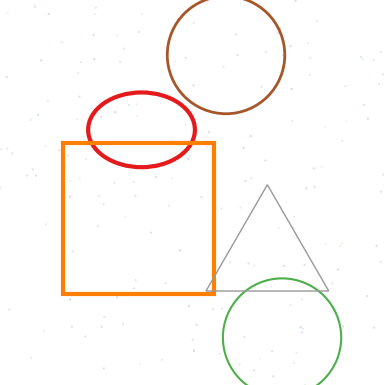[{"shape": "oval", "thickness": 3, "radius": 0.69, "center": [0.368, 0.663]}, {"shape": "circle", "thickness": 1.5, "radius": 0.77, "center": [0.733, 0.123]}, {"shape": "square", "thickness": 3, "radius": 0.98, "center": [0.36, 0.432]}, {"shape": "circle", "thickness": 2, "radius": 0.76, "center": [0.587, 0.857]}, {"shape": "triangle", "thickness": 1, "radius": 0.92, "center": [0.694, 0.336]}]